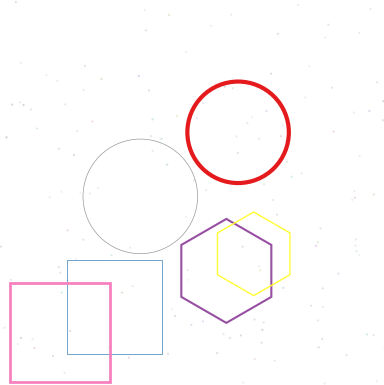[{"shape": "circle", "thickness": 3, "radius": 0.66, "center": [0.618, 0.656]}, {"shape": "square", "thickness": 0.5, "radius": 0.62, "center": [0.298, 0.203]}, {"shape": "hexagon", "thickness": 1.5, "radius": 0.67, "center": [0.588, 0.296]}, {"shape": "hexagon", "thickness": 1, "radius": 0.54, "center": [0.659, 0.341]}, {"shape": "square", "thickness": 2, "radius": 0.65, "center": [0.157, 0.136]}, {"shape": "circle", "thickness": 0.5, "radius": 0.74, "center": [0.364, 0.49]}]